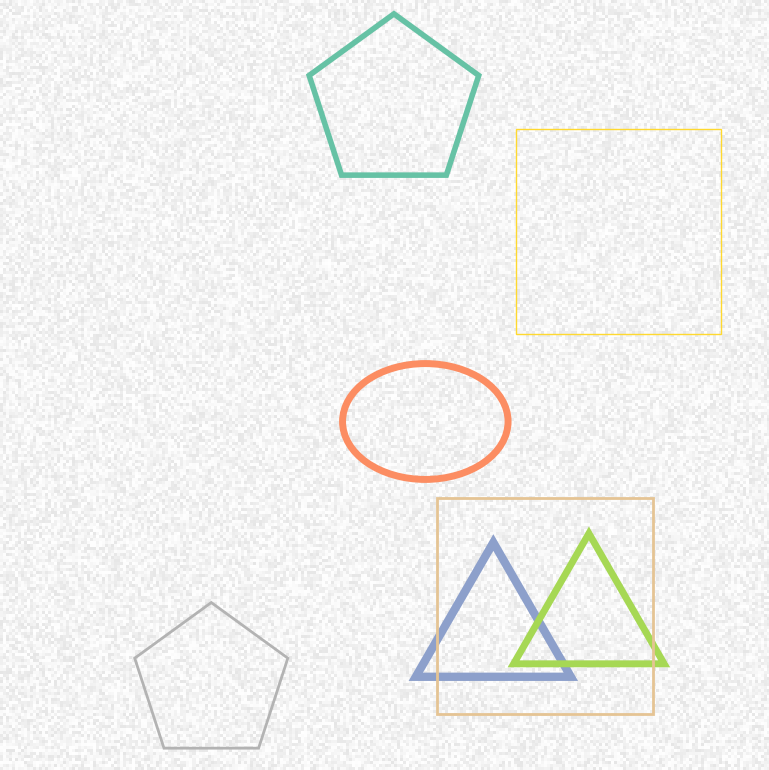[{"shape": "pentagon", "thickness": 2, "radius": 0.58, "center": [0.512, 0.866]}, {"shape": "oval", "thickness": 2.5, "radius": 0.54, "center": [0.552, 0.453]}, {"shape": "triangle", "thickness": 3, "radius": 0.58, "center": [0.641, 0.179]}, {"shape": "triangle", "thickness": 2.5, "radius": 0.56, "center": [0.765, 0.194]}, {"shape": "square", "thickness": 0.5, "radius": 0.66, "center": [0.803, 0.7]}, {"shape": "square", "thickness": 1, "radius": 0.7, "center": [0.708, 0.213]}, {"shape": "pentagon", "thickness": 1, "radius": 0.52, "center": [0.274, 0.113]}]